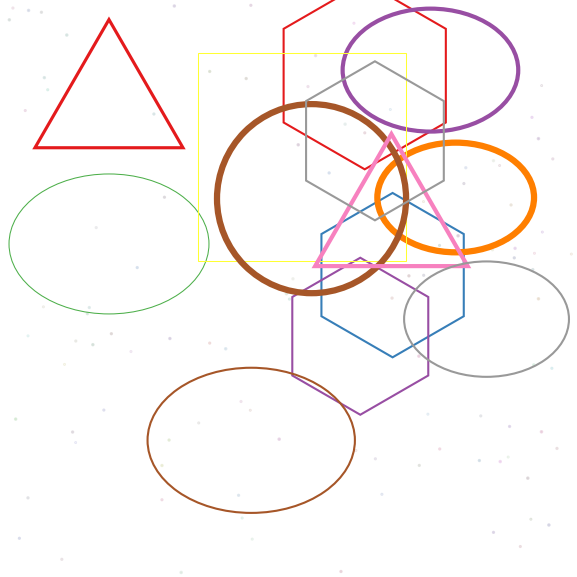[{"shape": "triangle", "thickness": 1.5, "radius": 0.74, "center": [0.189, 0.817]}, {"shape": "hexagon", "thickness": 1, "radius": 0.81, "center": [0.632, 0.868]}, {"shape": "hexagon", "thickness": 1, "radius": 0.71, "center": [0.68, 0.523]}, {"shape": "oval", "thickness": 0.5, "radius": 0.87, "center": [0.189, 0.577]}, {"shape": "oval", "thickness": 2, "radius": 0.76, "center": [0.745, 0.878]}, {"shape": "hexagon", "thickness": 1, "radius": 0.68, "center": [0.624, 0.417]}, {"shape": "oval", "thickness": 3, "radius": 0.68, "center": [0.789, 0.657]}, {"shape": "square", "thickness": 0.5, "radius": 0.9, "center": [0.523, 0.728]}, {"shape": "circle", "thickness": 3, "radius": 0.82, "center": [0.539, 0.655]}, {"shape": "oval", "thickness": 1, "radius": 0.9, "center": [0.435, 0.237]}, {"shape": "triangle", "thickness": 2, "radius": 0.76, "center": [0.678, 0.615]}, {"shape": "hexagon", "thickness": 1, "radius": 0.69, "center": [0.649, 0.755]}, {"shape": "oval", "thickness": 1, "radius": 0.71, "center": [0.842, 0.447]}]